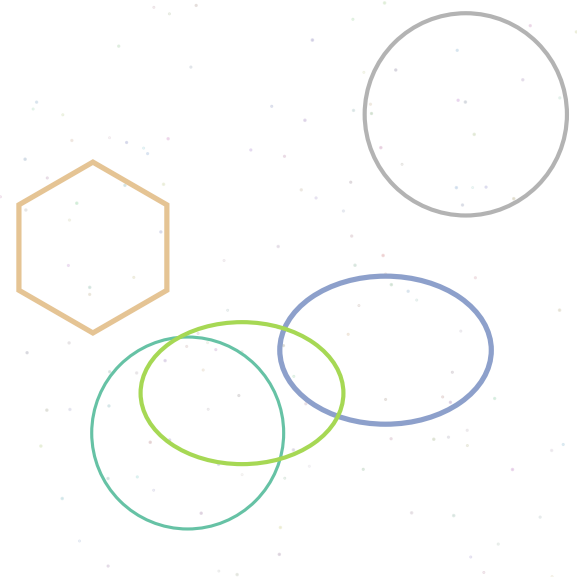[{"shape": "circle", "thickness": 1.5, "radius": 0.83, "center": [0.325, 0.249]}, {"shape": "oval", "thickness": 2.5, "radius": 0.92, "center": [0.668, 0.393]}, {"shape": "oval", "thickness": 2, "radius": 0.88, "center": [0.419, 0.318]}, {"shape": "hexagon", "thickness": 2.5, "radius": 0.74, "center": [0.161, 0.571]}, {"shape": "circle", "thickness": 2, "radius": 0.88, "center": [0.807, 0.801]}]